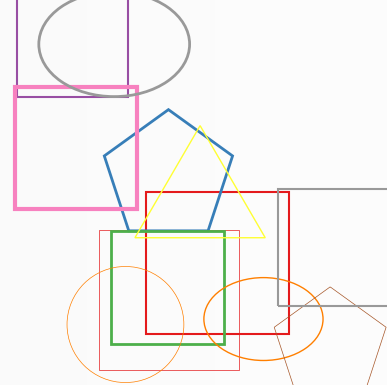[{"shape": "square", "thickness": 0.5, "radius": 0.91, "center": [0.437, 0.221]}, {"shape": "square", "thickness": 1.5, "radius": 0.93, "center": [0.562, 0.317]}, {"shape": "pentagon", "thickness": 2, "radius": 0.87, "center": [0.435, 0.541]}, {"shape": "square", "thickness": 2, "radius": 0.73, "center": [0.432, 0.253]}, {"shape": "square", "thickness": 1.5, "radius": 0.72, "center": [0.186, 0.892]}, {"shape": "oval", "thickness": 1, "radius": 0.77, "center": [0.68, 0.171]}, {"shape": "circle", "thickness": 0.5, "radius": 0.75, "center": [0.324, 0.157]}, {"shape": "triangle", "thickness": 1, "radius": 0.97, "center": [0.516, 0.48]}, {"shape": "pentagon", "thickness": 0.5, "radius": 0.76, "center": [0.852, 0.103]}, {"shape": "square", "thickness": 3, "radius": 0.79, "center": [0.196, 0.615]}, {"shape": "square", "thickness": 1.5, "radius": 0.76, "center": [0.87, 0.358]}, {"shape": "oval", "thickness": 2, "radius": 0.97, "center": [0.295, 0.885]}]